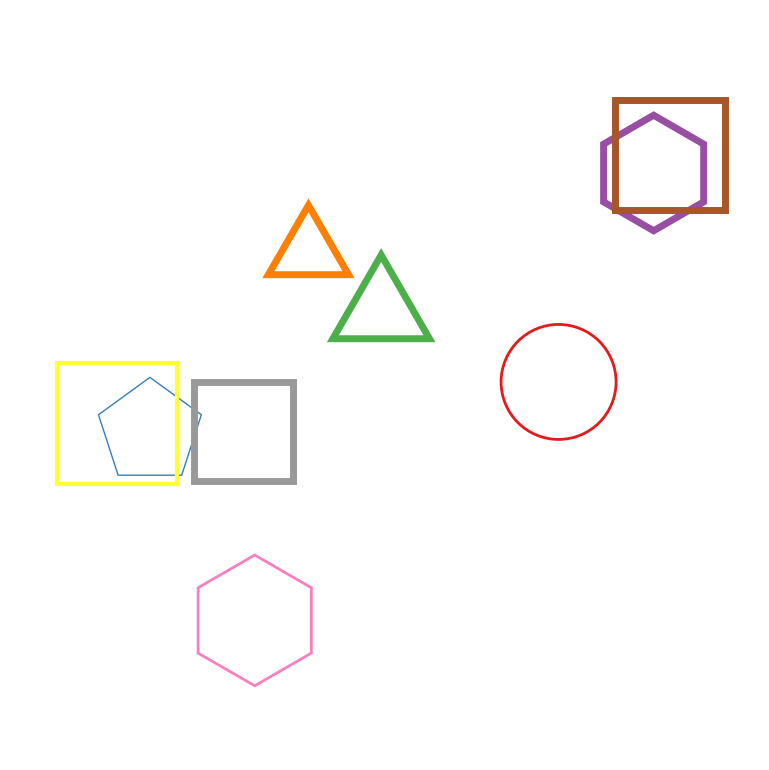[{"shape": "circle", "thickness": 1, "radius": 0.37, "center": [0.725, 0.504]}, {"shape": "pentagon", "thickness": 0.5, "radius": 0.35, "center": [0.195, 0.44]}, {"shape": "triangle", "thickness": 2.5, "radius": 0.36, "center": [0.495, 0.596]}, {"shape": "hexagon", "thickness": 2.5, "radius": 0.38, "center": [0.849, 0.775]}, {"shape": "triangle", "thickness": 2.5, "radius": 0.3, "center": [0.401, 0.673]}, {"shape": "square", "thickness": 1.5, "radius": 0.39, "center": [0.152, 0.45]}, {"shape": "square", "thickness": 2.5, "radius": 0.36, "center": [0.87, 0.799]}, {"shape": "hexagon", "thickness": 1, "radius": 0.42, "center": [0.331, 0.194]}, {"shape": "square", "thickness": 2.5, "radius": 0.32, "center": [0.316, 0.439]}]